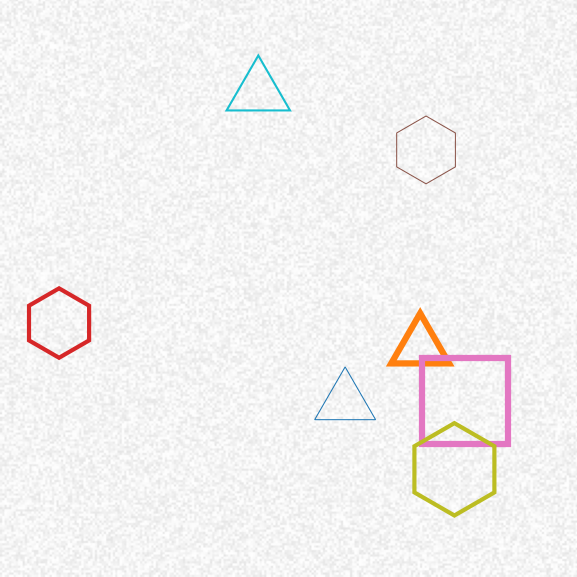[{"shape": "triangle", "thickness": 0.5, "radius": 0.3, "center": [0.598, 0.303]}, {"shape": "triangle", "thickness": 3, "radius": 0.29, "center": [0.728, 0.399]}, {"shape": "hexagon", "thickness": 2, "radius": 0.3, "center": [0.102, 0.44]}, {"shape": "hexagon", "thickness": 0.5, "radius": 0.29, "center": [0.738, 0.74]}, {"shape": "square", "thickness": 3, "radius": 0.37, "center": [0.805, 0.304]}, {"shape": "hexagon", "thickness": 2, "radius": 0.4, "center": [0.787, 0.186]}, {"shape": "triangle", "thickness": 1, "radius": 0.32, "center": [0.447, 0.84]}]